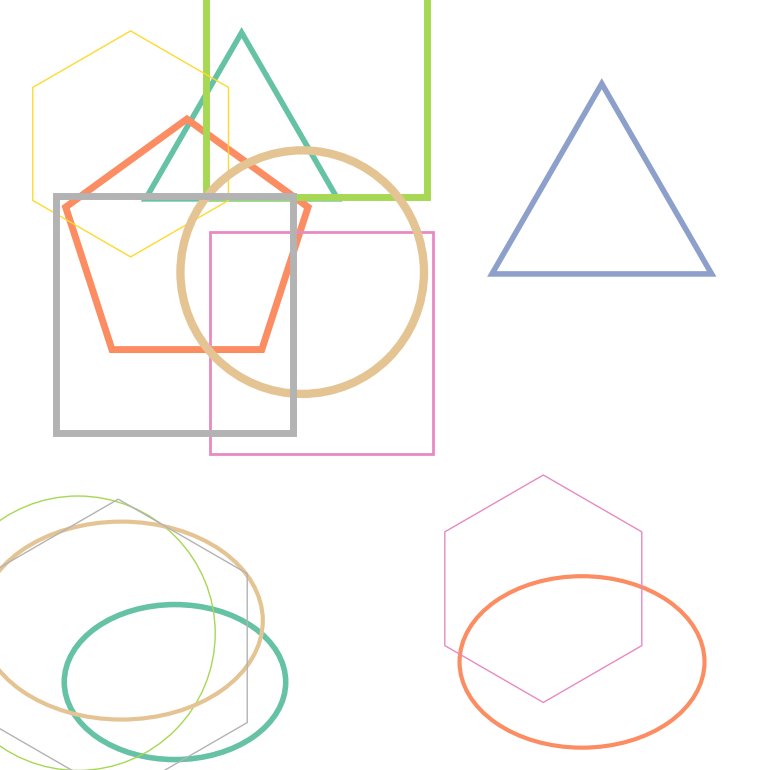[{"shape": "triangle", "thickness": 2, "radius": 0.72, "center": [0.314, 0.814]}, {"shape": "oval", "thickness": 2, "radius": 0.72, "center": [0.227, 0.114]}, {"shape": "oval", "thickness": 1.5, "radius": 0.8, "center": [0.756, 0.14]}, {"shape": "pentagon", "thickness": 2.5, "radius": 0.83, "center": [0.243, 0.68]}, {"shape": "triangle", "thickness": 2, "radius": 0.82, "center": [0.782, 0.727]}, {"shape": "square", "thickness": 1, "radius": 0.72, "center": [0.417, 0.554]}, {"shape": "hexagon", "thickness": 0.5, "radius": 0.74, "center": [0.706, 0.235]}, {"shape": "circle", "thickness": 0.5, "radius": 0.89, "center": [0.101, 0.178]}, {"shape": "square", "thickness": 2.5, "radius": 0.72, "center": [0.411, 0.889]}, {"shape": "hexagon", "thickness": 0.5, "radius": 0.73, "center": [0.17, 0.813]}, {"shape": "circle", "thickness": 3, "radius": 0.79, "center": [0.392, 0.647]}, {"shape": "oval", "thickness": 1.5, "radius": 0.92, "center": [0.158, 0.194]}, {"shape": "hexagon", "thickness": 0.5, "radius": 0.97, "center": [0.154, 0.158]}, {"shape": "square", "thickness": 2.5, "radius": 0.77, "center": [0.226, 0.591]}]